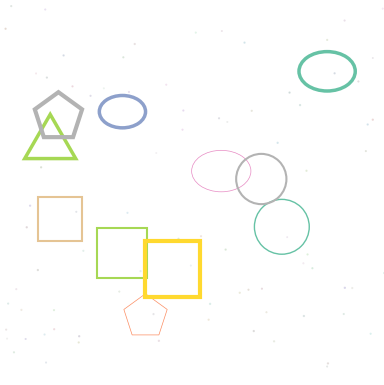[{"shape": "oval", "thickness": 2.5, "radius": 0.37, "center": [0.85, 0.815]}, {"shape": "circle", "thickness": 1, "radius": 0.36, "center": [0.732, 0.411]}, {"shape": "pentagon", "thickness": 0.5, "radius": 0.3, "center": [0.378, 0.178]}, {"shape": "oval", "thickness": 2.5, "radius": 0.3, "center": [0.318, 0.71]}, {"shape": "oval", "thickness": 0.5, "radius": 0.38, "center": [0.575, 0.556]}, {"shape": "triangle", "thickness": 2.5, "radius": 0.38, "center": [0.13, 0.626]}, {"shape": "square", "thickness": 1.5, "radius": 0.32, "center": [0.317, 0.342]}, {"shape": "square", "thickness": 3, "radius": 0.36, "center": [0.449, 0.301]}, {"shape": "square", "thickness": 1.5, "radius": 0.29, "center": [0.155, 0.431]}, {"shape": "pentagon", "thickness": 3, "radius": 0.32, "center": [0.152, 0.696]}, {"shape": "circle", "thickness": 1.5, "radius": 0.33, "center": [0.679, 0.535]}]